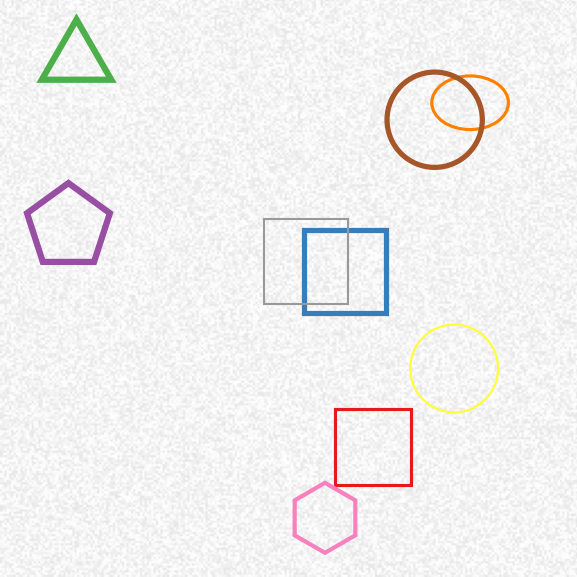[{"shape": "square", "thickness": 1.5, "radius": 0.33, "center": [0.646, 0.225]}, {"shape": "square", "thickness": 2.5, "radius": 0.36, "center": [0.598, 0.529]}, {"shape": "triangle", "thickness": 3, "radius": 0.35, "center": [0.132, 0.896]}, {"shape": "pentagon", "thickness": 3, "radius": 0.38, "center": [0.119, 0.607]}, {"shape": "oval", "thickness": 1.5, "radius": 0.33, "center": [0.814, 0.821]}, {"shape": "circle", "thickness": 1, "radius": 0.38, "center": [0.786, 0.361]}, {"shape": "circle", "thickness": 2.5, "radius": 0.41, "center": [0.753, 0.792]}, {"shape": "hexagon", "thickness": 2, "radius": 0.3, "center": [0.563, 0.102]}, {"shape": "square", "thickness": 1, "radius": 0.37, "center": [0.53, 0.546]}]